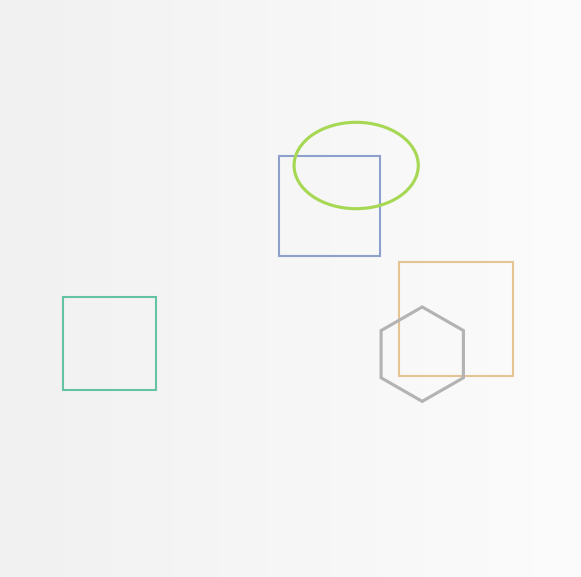[{"shape": "square", "thickness": 1, "radius": 0.4, "center": [0.188, 0.404]}, {"shape": "square", "thickness": 1, "radius": 0.44, "center": [0.567, 0.643]}, {"shape": "oval", "thickness": 1.5, "radius": 0.53, "center": [0.613, 0.713]}, {"shape": "square", "thickness": 1, "radius": 0.49, "center": [0.785, 0.447]}, {"shape": "hexagon", "thickness": 1.5, "radius": 0.41, "center": [0.726, 0.386]}]